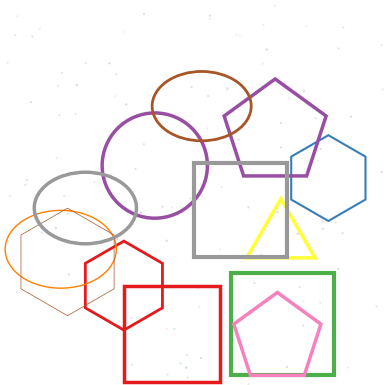[{"shape": "hexagon", "thickness": 2, "radius": 0.58, "center": [0.322, 0.258]}, {"shape": "square", "thickness": 2.5, "radius": 0.62, "center": [0.446, 0.131]}, {"shape": "hexagon", "thickness": 1.5, "radius": 0.56, "center": [0.853, 0.537]}, {"shape": "square", "thickness": 3, "radius": 0.66, "center": [0.734, 0.159]}, {"shape": "circle", "thickness": 2.5, "radius": 0.68, "center": [0.402, 0.57]}, {"shape": "pentagon", "thickness": 2.5, "radius": 0.7, "center": [0.715, 0.656]}, {"shape": "oval", "thickness": 1, "radius": 0.72, "center": [0.158, 0.353]}, {"shape": "triangle", "thickness": 2.5, "radius": 0.51, "center": [0.73, 0.381]}, {"shape": "hexagon", "thickness": 0.5, "radius": 0.7, "center": [0.175, 0.32]}, {"shape": "oval", "thickness": 2, "radius": 0.64, "center": [0.524, 0.724]}, {"shape": "pentagon", "thickness": 2.5, "radius": 0.59, "center": [0.72, 0.121]}, {"shape": "oval", "thickness": 2.5, "radius": 0.66, "center": [0.222, 0.46]}, {"shape": "square", "thickness": 3, "radius": 0.61, "center": [0.625, 0.454]}]